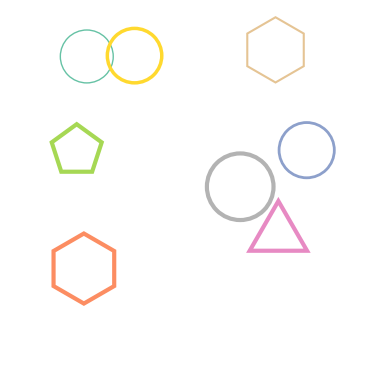[{"shape": "circle", "thickness": 1, "radius": 0.34, "center": [0.225, 0.853]}, {"shape": "hexagon", "thickness": 3, "radius": 0.45, "center": [0.218, 0.302]}, {"shape": "circle", "thickness": 2, "radius": 0.36, "center": [0.797, 0.61]}, {"shape": "triangle", "thickness": 3, "radius": 0.43, "center": [0.723, 0.392]}, {"shape": "pentagon", "thickness": 3, "radius": 0.34, "center": [0.199, 0.609]}, {"shape": "circle", "thickness": 2.5, "radius": 0.35, "center": [0.349, 0.856]}, {"shape": "hexagon", "thickness": 1.5, "radius": 0.42, "center": [0.716, 0.87]}, {"shape": "circle", "thickness": 3, "radius": 0.43, "center": [0.624, 0.515]}]